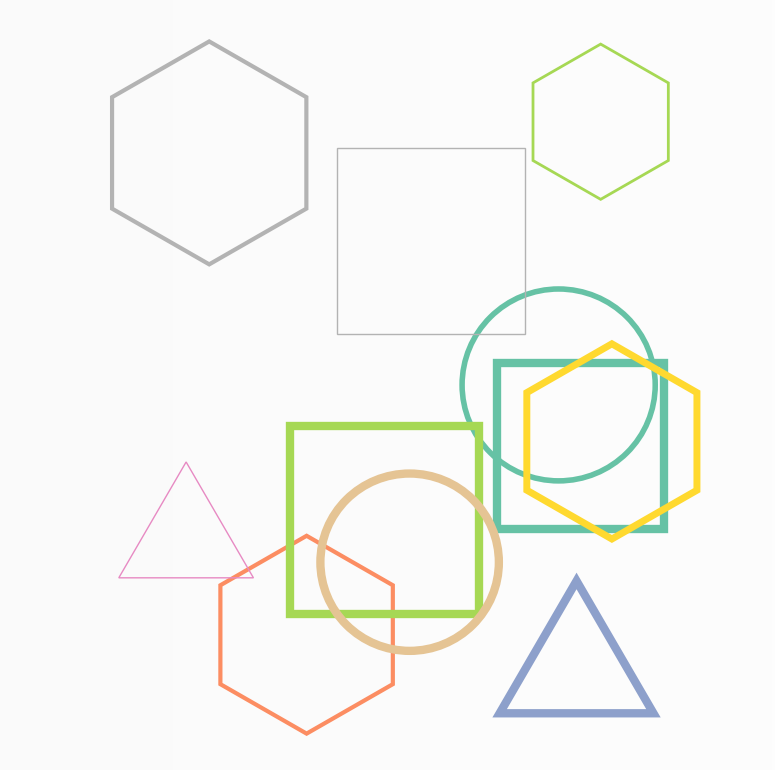[{"shape": "square", "thickness": 3, "radius": 0.54, "center": [0.749, 0.421]}, {"shape": "circle", "thickness": 2, "radius": 0.62, "center": [0.721, 0.5]}, {"shape": "hexagon", "thickness": 1.5, "radius": 0.64, "center": [0.396, 0.176]}, {"shape": "triangle", "thickness": 3, "radius": 0.57, "center": [0.744, 0.131]}, {"shape": "triangle", "thickness": 0.5, "radius": 0.5, "center": [0.24, 0.3]}, {"shape": "hexagon", "thickness": 1, "radius": 0.5, "center": [0.775, 0.842]}, {"shape": "square", "thickness": 3, "radius": 0.61, "center": [0.496, 0.325]}, {"shape": "hexagon", "thickness": 2.5, "radius": 0.63, "center": [0.79, 0.427]}, {"shape": "circle", "thickness": 3, "radius": 0.58, "center": [0.529, 0.27]}, {"shape": "hexagon", "thickness": 1.5, "radius": 0.72, "center": [0.27, 0.801]}, {"shape": "square", "thickness": 0.5, "radius": 0.6, "center": [0.556, 0.687]}]